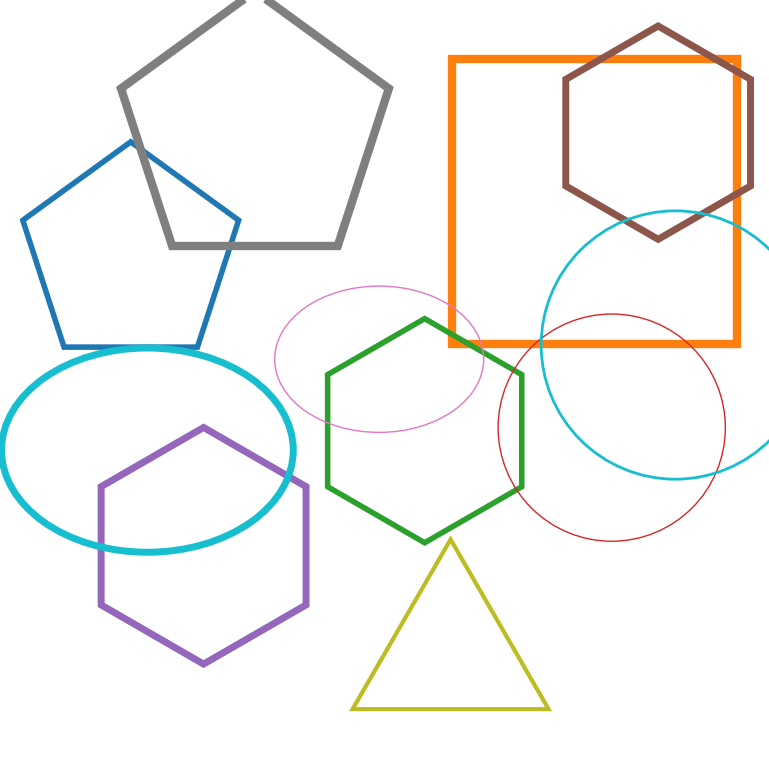[{"shape": "pentagon", "thickness": 2, "radius": 0.74, "center": [0.17, 0.668]}, {"shape": "square", "thickness": 3, "radius": 0.93, "center": [0.772, 0.738]}, {"shape": "hexagon", "thickness": 2, "radius": 0.73, "center": [0.552, 0.441]}, {"shape": "circle", "thickness": 0.5, "radius": 0.74, "center": [0.794, 0.445]}, {"shape": "hexagon", "thickness": 2.5, "radius": 0.77, "center": [0.264, 0.291]}, {"shape": "hexagon", "thickness": 2.5, "radius": 0.69, "center": [0.855, 0.828]}, {"shape": "oval", "thickness": 0.5, "radius": 0.68, "center": [0.492, 0.533]}, {"shape": "pentagon", "thickness": 3, "radius": 0.91, "center": [0.331, 0.829]}, {"shape": "triangle", "thickness": 1.5, "radius": 0.73, "center": [0.585, 0.153]}, {"shape": "circle", "thickness": 1, "radius": 0.87, "center": [0.877, 0.552]}, {"shape": "oval", "thickness": 2.5, "radius": 0.95, "center": [0.191, 0.415]}]